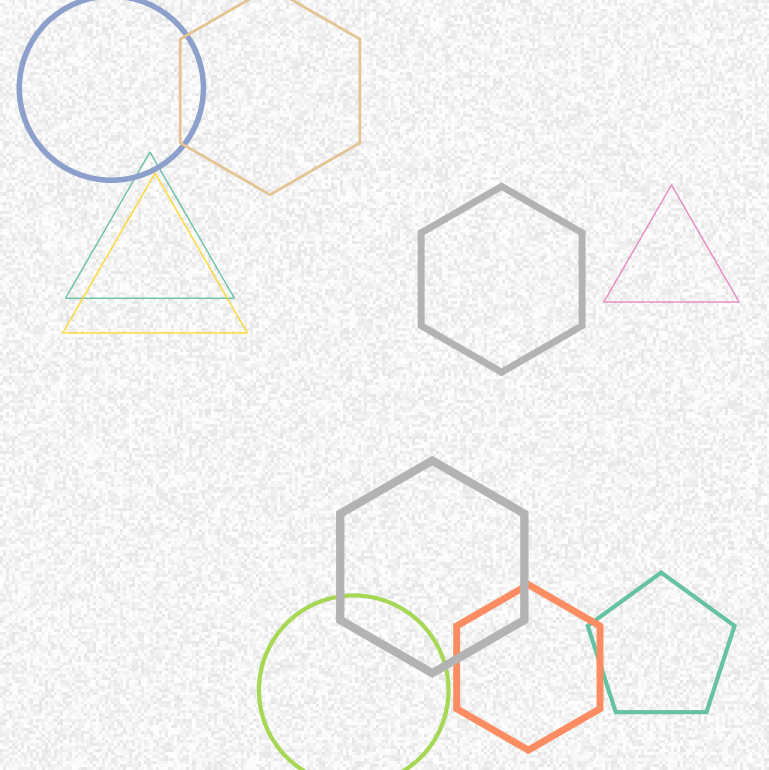[{"shape": "pentagon", "thickness": 1.5, "radius": 0.5, "center": [0.859, 0.156]}, {"shape": "triangle", "thickness": 0.5, "radius": 0.63, "center": [0.195, 0.676]}, {"shape": "hexagon", "thickness": 2.5, "radius": 0.54, "center": [0.686, 0.133]}, {"shape": "circle", "thickness": 2, "radius": 0.6, "center": [0.145, 0.886]}, {"shape": "triangle", "thickness": 0.5, "radius": 0.51, "center": [0.872, 0.658]}, {"shape": "circle", "thickness": 1.5, "radius": 0.62, "center": [0.459, 0.104]}, {"shape": "triangle", "thickness": 0.5, "radius": 0.69, "center": [0.201, 0.637]}, {"shape": "hexagon", "thickness": 1, "radius": 0.67, "center": [0.351, 0.882]}, {"shape": "hexagon", "thickness": 2.5, "radius": 0.6, "center": [0.651, 0.637]}, {"shape": "hexagon", "thickness": 3, "radius": 0.69, "center": [0.561, 0.264]}]